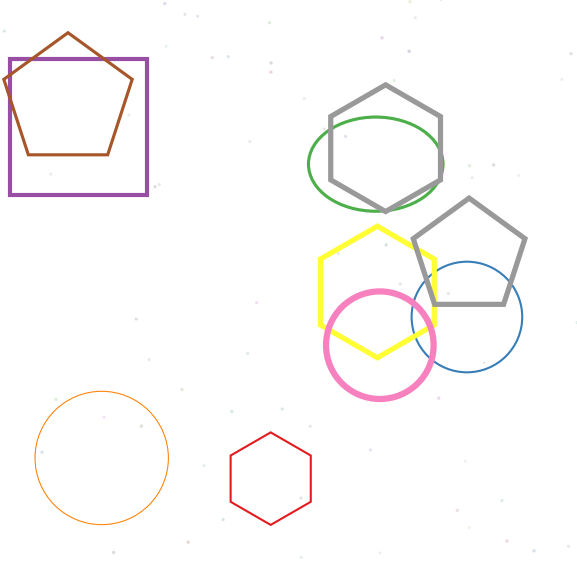[{"shape": "hexagon", "thickness": 1, "radius": 0.4, "center": [0.469, 0.17]}, {"shape": "circle", "thickness": 1, "radius": 0.48, "center": [0.809, 0.45]}, {"shape": "oval", "thickness": 1.5, "radius": 0.58, "center": [0.651, 0.715]}, {"shape": "square", "thickness": 2, "radius": 0.59, "center": [0.136, 0.779]}, {"shape": "circle", "thickness": 0.5, "radius": 0.58, "center": [0.176, 0.206]}, {"shape": "hexagon", "thickness": 2.5, "radius": 0.57, "center": [0.653, 0.494]}, {"shape": "pentagon", "thickness": 1.5, "radius": 0.58, "center": [0.118, 0.826]}, {"shape": "circle", "thickness": 3, "radius": 0.47, "center": [0.658, 0.401]}, {"shape": "pentagon", "thickness": 2.5, "radius": 0.51, "center": [0.812, 0.554]}, {"shape": "hexagon", "thickness": 2.5, "radius": 0.55, "center": [0.668, 0.743]}]